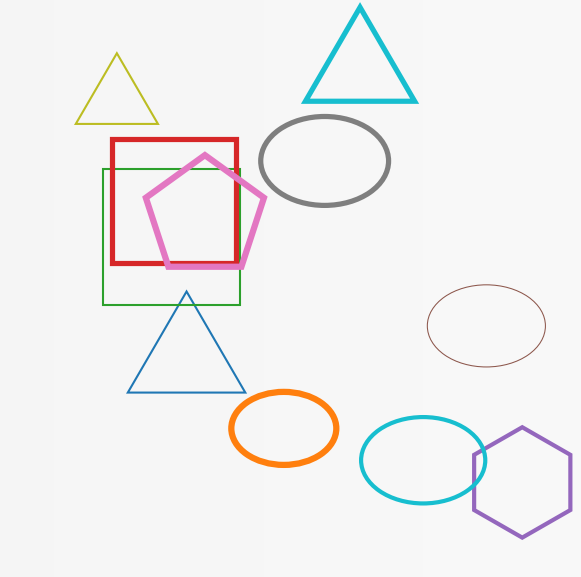[{"shape": "triangle", "thickness": 1, "radius": 0.58, "center": [0.321, 0.378]}, {"shape": "oval", "thickness": 3, "radius": 0.45, "center": [0.488, 0.257]}, {"shape": "square", "thickness": 1, "radius": 0.59, "center": [0.295, 0.589]}, {"shape": "square", "thickness": 2.5, "radius": 0.54, "center": [0.299, 0.651]}, {"shape": "hexagon", "thickness": 2, "radius": 0.48, "center": [0.899, 0.164]}, {"shape": "oval", "thickness": 0.5, "radius": 0.51, "center": [0.837, 0.435]}, {"shape": "pentagon", "thickness": 3, "radius": 0.53, "center": [0.353, 0.624]}, {"shape": "oval", "thickness": 2.5, "radius": 0.55, "center": [0.559, 0.72]}, {"shape": "triangle", "thickness": 1, "radius": 0.41, "center": [0.201, 0.825]}, {"shape": "oval", "thickness": 2, "radius": 0.53, "center": [0.728, 0.202]}, {"shape": "triangle", "thickness": 2.5, "radius": 0.54, "center": [0.619, 0.878]}]